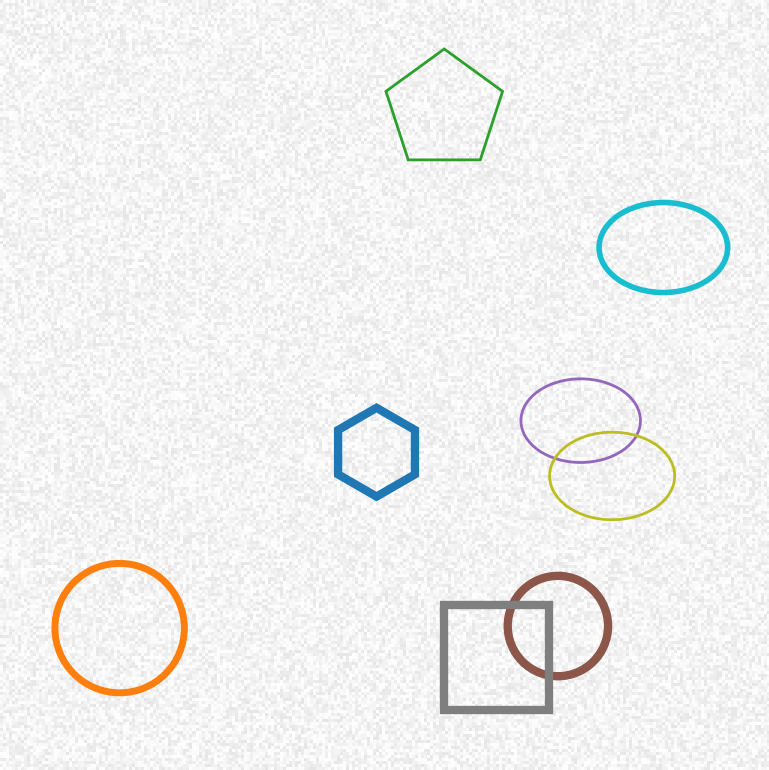[{"shape": "hexagon", "thickness": 3, "radius": 0.29, "center": [0.489, 0.413]}, {"shape": "circle", "thickness": 2.5, "radius": 0.42, "center": [0.155, 0.184]}, {"shape": "pentagon", "thickness": 1, "radius": 0.4, "center": [0.577, 0.857]}, {"shape": "oval", "thickness": 1, "radius": 0.39, "center": [0.754, 0.454]}, {"shape": "circle", "thickness": 3, "radius": 0.33, "center": [0.725, 0.187]}, {"shape": "square", "thickness": 3, "radius": 0.34, "center": [0.645, 0.146]}, {"shape": "oval", "thickness": 1, "radius": 0.41, "center": [0.795, 0.382]}, {"shape": "oval", "thickness": 2, "radius": 0.42, "center": [0.861, 0.679]}]